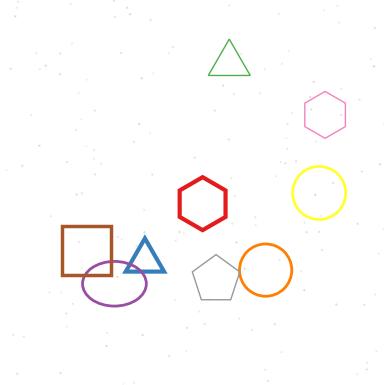[{"shape": "hexagon", "thickness": 3, "radius": 0.34, "center": [0.526, 0.471]}, {"shape": "triangle", "thickness": 3, "radius": 0.29, "center": [0.376, 0.323]}, {"shape": "triangle", "thickness": 1, "radius": 0.31, "center": [0.596, 0.835]}, {"shape": "oval", "thickness": 2, "radius": 0.41, "center": [0.297, 0.263]}, {"shape": "circle", "thickness": 2, "radius": 0.34, "center": [0.69, 0.298]}, {"shape": "circle", "thickness": 2, "radius": 0.34, "center": [0.829, 0.499]}, {"shape": "square", "thickness": 2.5, "radius": 0.32, "center": [0.224, 0.349]}, {"shape": "hexagon", "thickness": 1, "radius": 0.3, "center": [0.844, 0.702]}, {"shape": "pentagon", "thickness": 1, "radius": 0.32, "center": [0.561, 0.274]}]